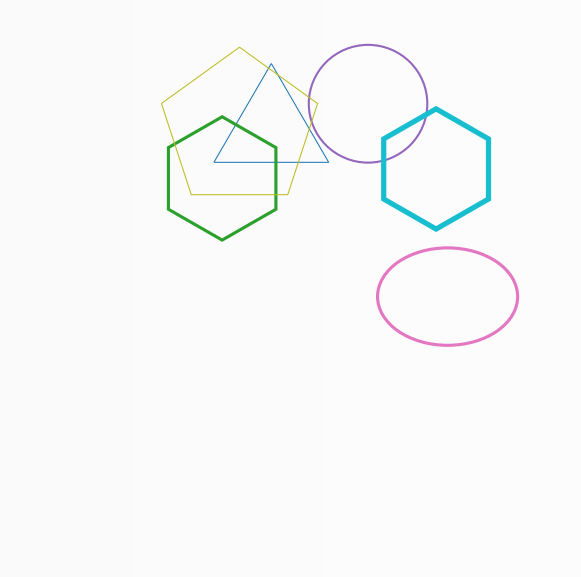[{"shape": "triangle", "thickness": 0.5, "radius": 0.57, "center": [0.467, 0.775]}, {"shape": "hexagon", "thickness": 1.5, "radius": 0.53, "center": [0.382, 0.69]}, {"shape": "circle", "thickness": 1, "radius": 0.51, "center": [0.633, 0.819]}, {"shape": "oval", "thickness": 1.5, "radius": 0.6, "center": [0.77, 0.486]}, {"shape": "pentagon", "thickness": 0.5, "radius": 0.71, "center": [0.412, 0.776]}, {"shape": "hexagon", "thickness": 2.5, "radius": 0.52, "center": [0.75, 0.707]}]